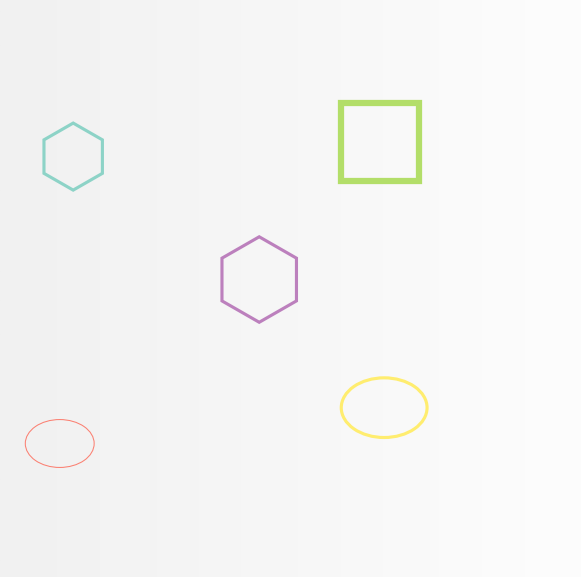[{"shape": "hexagon", "thickness": 1.5, "radius": 0.29, "center": [0.126, 0.728]}, {"shape": "oval", "thickness": 0.5, "radius": 0.3, "center": [0.103, 0.231]}, {"shape": "square", "thickness": 3, "radius": 0.34, "center": [0.653, 0.753]}, {"shape": "hexagon", "thickness": 1.5, "radius": 0.37, "center": [0.446, 0.515]}, {"shape": "oval", "thickness": 1.5, "radius": 0.37, "center": [0.661, 0.293]}]